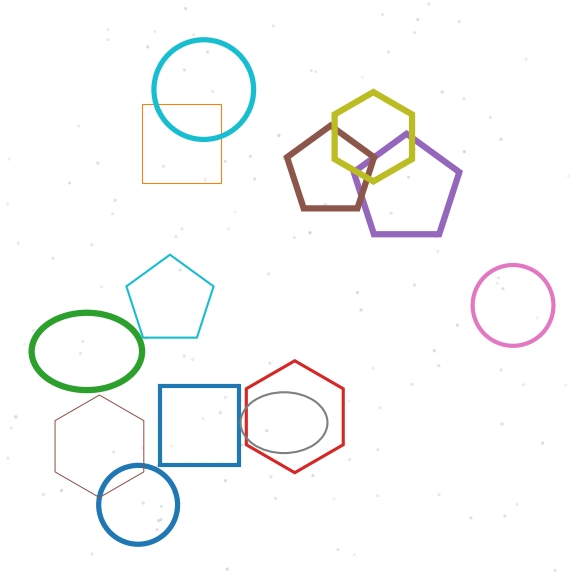[{"shape": "square", "thickness": 2, "radius": 0.34, "center": [0.346, 0.262]}, {"shape": "circle", "thickness": 2.5, "radius": 0.34, "center": [0.239, 0.125]}, {"shape": "square", "thickness": 0.5, "radius": 0.34, "center": [0.314, 0.751]}, {"shape": "oval", "thickness": 3, "radius": 0.48, "center": [0.15, 0.391]}, {"shape": "hexagon", "thickness": 1.5, "radius": 0.48, "center": [0.51, 0.278]}, {"shape": "pentagon", "thickness": 3, "radius": 0.48, "center": [0.704, 0.671]}, {"shape": "hexagon", "thickness": 0.5, "radius": 0.44, "center": [0.172, 0.226]}, {"shape": "pentagon", "thickness": 3, "radius": 0.4, "center": [0.572, 0.702]}, {"shape": "circle", "thickness": 2, "radius": 0.35, "center": [0.888, 0.47]}, {"shape": "oval", "thickness": 1, "radius": 0.38, "center": [0.492, 0.267]}, {"shape": "hexagon", "thickness": 3, "radius": 0.39, "center": [0.646, 0.762]}, {"shape": "pentagon", "thickness": 1, "radius": 0.4, "center": [0.294, 0.479]}, {"shape": "circle", "thickness": 2.5, "radius": 0.43, "center": [0.353, 0.844]}]